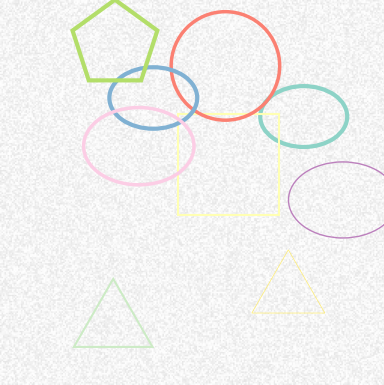[{"shape": "oval", "thickness": 3, "radius": 0.56, "center": [0.789, 0.697]}, {"shape": "square", "thickness": 1.5, "radius": 0.66, "center": [0.594, 0.572]}, {"shape": "circle", "thickness": 2.5, "radius": 0.7, "center": [0.586, 0.829]}, {"shape": "oval", "thickness": 3, "radius": 0.57, "center": [0.398, 0.745]}, {"shape": "pentagon", "thickness": 3, "radius": 0.58, "center": [0.299, 0.885]}, {"shape": "oval", "thickness": 2.5, "radius": 0.72, "center": [0.361, 0.62]}, {"shape": "oval", "thickness": 1, "radius": 0.71, "center": [0.89, 0.481]}, {"shape": "triangle", "thickness": 1.5, "radius": 0.59, "center": [0.294, 0.158]}, {"shape": "triangle", "thickness": 0.5, "radius": 0.55, "center": [0.749, 0.242]}]